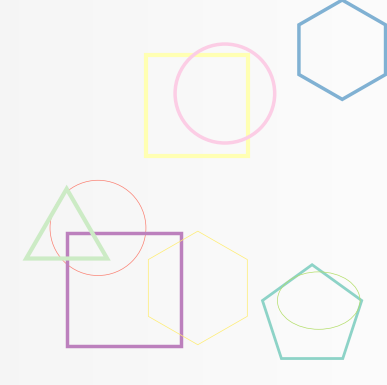[{"shape": "pentagon", "thickness": 2, "radius": 0.67, "center": [0.805, 0.178]}, {"shape": "square", "thickness": 3, "radius": 0.66, "center": [0.509, 0.726]}, {"shape": "circle", "thickness": 0.5, "radius": 0.62, "center": [0.253, 0.408]}, {"shape": "hexagon", "thickness": 2.5, "radius": 0.65, "center": [0.883, 0.871]}, {"shape": "oval", "thickness": 0.5, "radius": 0.53, "center": [0.823, 0.219]}, {"shape": "circle", "thickness": 2.5, "radius": 0.64, "center": [0.58, 0.757]}, {"shape": "square", "thickness": 2.5, "radius": 0.73, "center": [0.32, 0.248]}, {"shape": "triangle", "thickness": 3, "radius": 0.6, "center": [0.172, 0.389]}, {"shape": "hexagon", "thickness": 0.5, "radius": 0.74, "center": [0.51, 0.252]}]